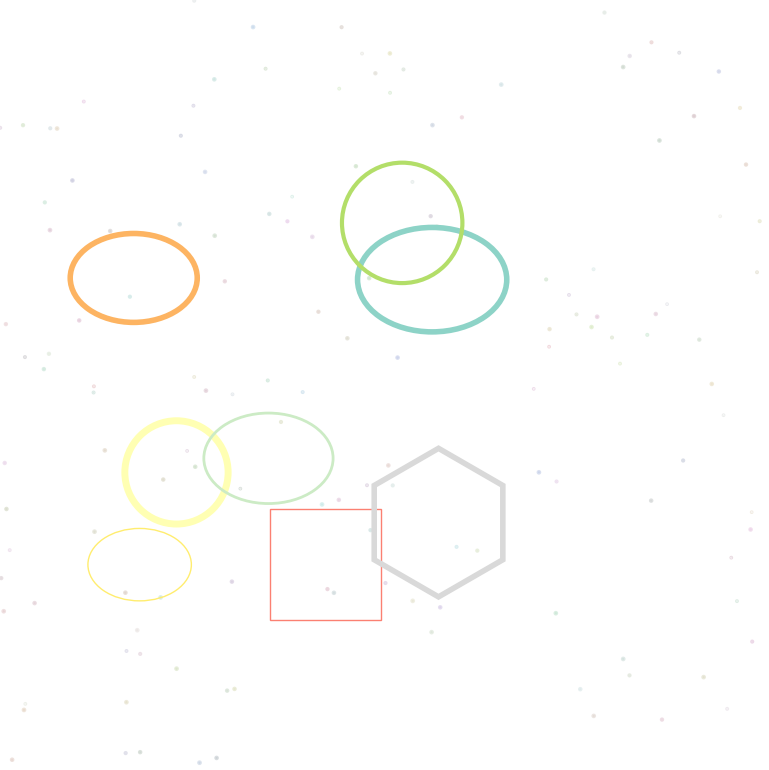[{"shape": "oval", "thickness": 2, "radius": 0.48, "center": [0.561, 0.637]}, {"shape": "circle", "thickness": 2.5, "radius": 0.34, "center": [0.229, 0.387]}, {"shape": "square", "thickness": 0.5, "radius": 0.36, "center": [0.423, 0.267]}, {"shape": "oval", "thickness": 2, "radius": 0.41, "center": [0.174, 0.639]}, {"shape": "circle", "thickness": 1.5, "radius": 0.39, "center": [0.522, 0.711]}, {"shape": "hexagon", "thickness": 2, "radius": 0.48, "center": [0.57, 0.321]}, {"shape": "oval", "thickness": 1, "radius": 0.42, "center": [0.349, 0.405]}, {"shape": "oval", "thickness": 0.5, "radius": 0.34, "center": [0.181, 0.267]}]